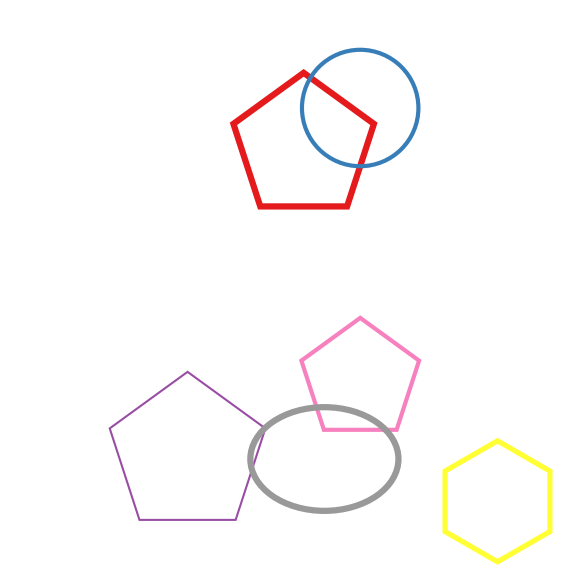[{"shape": "pentagon", "thickness": 3, "radius": 0.64, "center": [0.526, 0.745]}, {"shape": "circle", "thickness": 2, "radius": 0.5, "center": [0.624, 0.812]}, {"shape": "pentagon", "thickness": 1, "radius": 0.71, "center": [0.325, 0.214]}, {"shape": "hexagon", "thickness": 2.5, "radius": 0.52, "center": [0.861, 0.131]}, {"shape": "pentagon", "thickness": 2, "radius": 0.54, "center": [0.624, 0.342]}, {"shape": "oval", "thickness": 3, "radius": 0.64, "center": [0.562, 0.204]}]